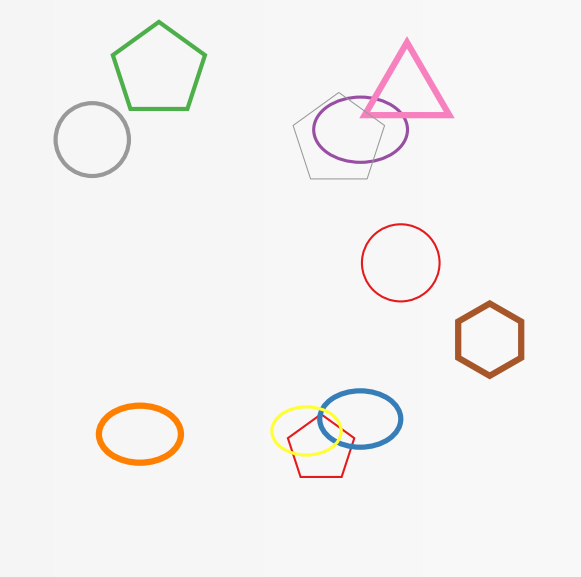[{"shape": "circle", "thickness": 1, "radius": 0.33, "center": [0.689, 0.544]}, {"shape": "pentagon", "thickness": 1, "radius": 0.3, "center": [0.552, 0.222]}, {"shape": "oval", "thickness": 2.5, "radius": 0.35, "center": [0.62, 0.274]}, {"shape": "pentagon", "thickness": 2, "radius": 0.42, "center": [0.273, 0.878]}, {"shape": "oval", "thickness": 1.5, "radius": 0.4, "center": [0.62, 0.775]}, {"shape": "oval", "thickness": 3, "radius": 0.35, "center": [0.241, 0.247]}, {"shape": "oval", "thickness": 1.5, "radius": 0.3, "center": [0.527, 0.253]}, {"shape": "hexagon", "thickness": 3, "radius": 0.31, "center": [0.843, 0.411]}, {"shape": "triangle", "thickness": 3, "radius": 0.42, "center": [0.7, 0.842]}, {"shape": "circle", "thickness": 2, "radius": 0.32, "center": [0.159, 0.757]}, {"shape": "pentagon", "thickness": 0.5, "radius": 0.41, "center": [0.583, 0.756]}]